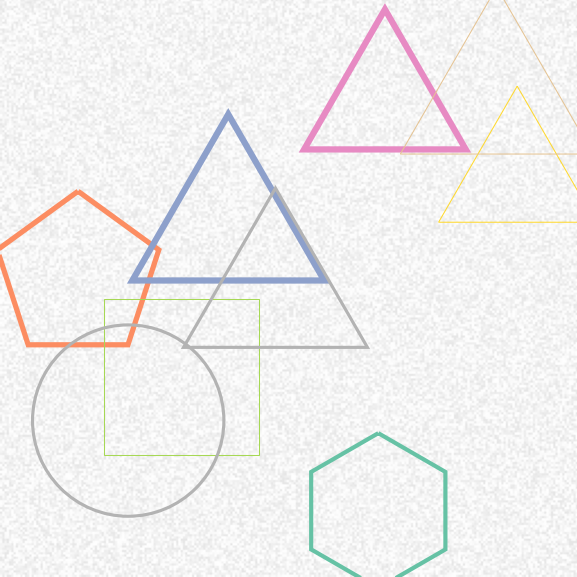[{"shape": "hexagon", "thickness": 2, "radius": 0.67, "center": [0.655, 0.115]}, {"shape": "pentagon", "thickness": 2.5, "radius": 0.73, "center": [0.135, 0.521]}, {"shape": "triangle", "thickness": 3, "radius": 0.96, "center": [0.395, 0.609]}, {"shape": "triangle", "thickness": 3, "radius": 0.81, "center": [0.667, 0.821]}, {"shape": "square", "thickness": 0.5, "radius": 0.67, "center": [0.315, 0.347]}, {"shape": "triangle", "thickness": 0.5, "radius": 0.79, "center": [0.896, 0.693]}, {"shape": "triangle", "thickness": 0.5, "radius": 0.96, "center": [0.86, 0.829]}, {"shape": "circle", "thickness": 1.5, "radius": 0.83, "center": [0.222, 0.271]}, {"shape": "triangle", "thickness": 1.5, "radius": 0.92, "center": [0.477, 0.49]}]